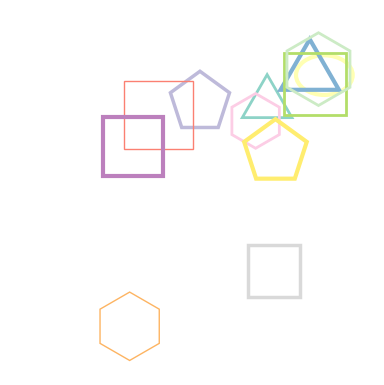[{"shape": "triangle", "thickness": 2, "radius": 0.37, "center": [0.694, 0.732]}, {"shape": "oval", "thickness": 3, "radius": 0.37, "center": [0.842, 0.805]}, {"shape": "pentagon", "thickness": 2.5, "radius": 0.4, "center": [0.519, 0.734]}, {"shape": "square", "thickness": 1, "radius": 0.45, "center": [0.412, 0.702]}, {"shape": "triangle", "thickness": 3, "radius": 0.44, "center": [0.805, 0.811]}, {"shape": "hexagon", "thickness": 1, "radius": 0.44, "center": [0.337, 0.153]}, {"shape": "square", "thickness": 2, "radius": 0.4, "center": [0.817, 0.781]}, {"shape": "hexagon", "thickness": 2, "radius": 0.36, "center": [0.664, 0.686]}, {"shape": "square", "thickness": 2.5, "radius": 0.34, "center": [0.712, 0.297]}, {"shape": "square", "thickness": 3, "radius": 0.39, "center": [0.345, 0.62]}, {"shape": "hexagon", "thickness": 2, "radius": 0.47, "center": [0.827, 0.82]}, {"shape": "pentagon", "thickness": 3, "radius": 0.43, "center": [0.715, 0.605]}]